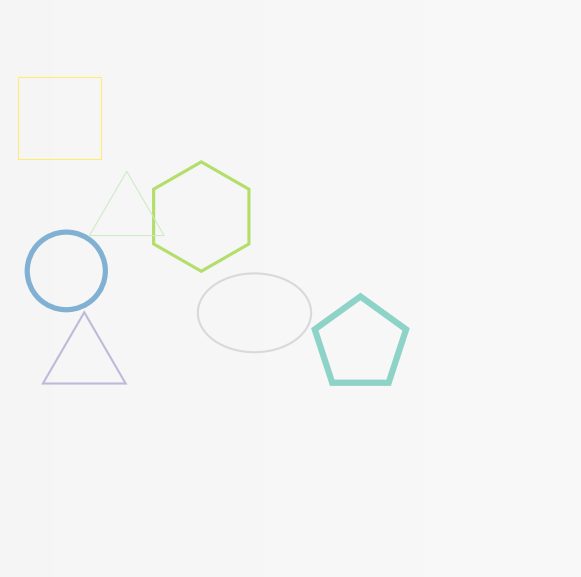[{"shape": "pentagon", "thickness": 3, "radius": 0.41, "center": [0.62, 0.403]}, {"shape": "triangle", "thickness": 1, "radius": 0.41, "center": [0.145, 0.376]}, {"shape": "circle", "thickness": 2.5, "radius": 0.34, "center": [0.114, 0.53]}, {"shape": "hexagon", "thickness": 1.5, "radius": 0.47, "center": [0.346, 0.624]}, {"shape": "oval", "thickness": 1, "radius": 0.49, "center": [0.438, 0.457]}, {"shape": "triangle", "thickness": 0.5, "radius": 0.37, "center": [0.218, 0.628]}, {"shape": "square", "thickness": 0.5, "radius": 0.36, "center": [0.102, 0.795]}]